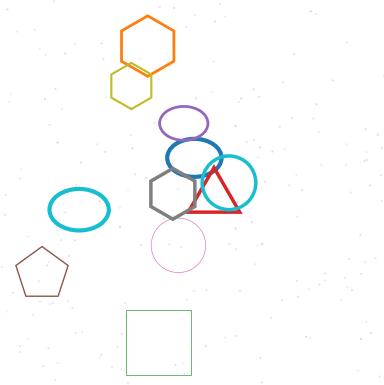[{"shape": "oval", "thickness": 3, "radius": 0.35, "center": [0.505, 0.59]}, {"shape": "hexagon", "thickness": 2, "radius": 0.39, "center": [0.384, 0.88]}, {"shape": "square", "thickness": 0.5, "radius": 0.42, "center": [0.412, 0.11]}, {"shape": "triangle", "thickness": 2.5, "radius": 0.39, "center": [0.556, 0.488]}, {"shape": "oval", "thickness": 2, "radius": 0.31, "center": [0.477, 0.68]}, {"shape": "pentagon", "thickness": 1, "radius": 0.36, "center": [0.109, 0.288]}, {"shape": "circle", "thickness": 0.5, "radius": 0.35, "center": [0.463, 0.363]}, {"shape": "hexagon", "thickness": 2.5, "radius": 0.33, "center": [0.449, 0.497]}, {"shape": "hexagon", "thickness": 1.5, "radius": 0.3, "center": [0.341, 0.777]}, {"shape": "circle", "thickness": 2.5, "radius": 0.35, "center": [0.595, 0.525]}, {"shape": "oval", "thickness": 3, "radius": 0.39, "center": [0.206, 0.455]}]